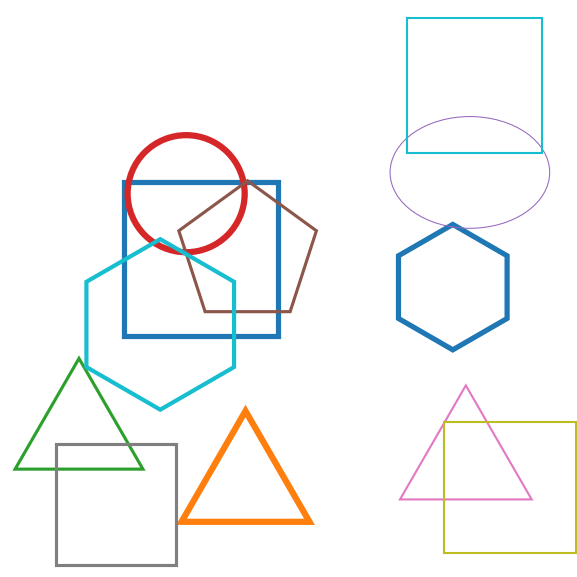[{"shape": "square", "thickness": 2.5, "radius": 0.67, "center": [0.347, 0.55]}, {"shape": "hexagon", "thickness": 2.5, "radius": 0.54, "center": [0.784, 0.502]}, {"shape": "triangle", "thickness": 3, "radius": 0.64, "center": [0.425, 0.16]}, {"shape": "triangle", "thickness": 1.5, "radius": 0.64, "center": [0.137, 0.251]}, {"shape": "circle", "thickness": 3, "radius": 0.51, "center": [0.322, 0.664]}, {"shape": "oval", "thickness": 0.5, "radius": 0.69, "center": [0.814, 0.701]}, {"shape": "pentagon", "thickness": 1.5, "radius": 0.63, "center": [0.429, 0.561]}, {"shape": "triangle", "thickness": 1, "radius": 0.66, "center": [0.807, 0.2]}, {"shape": "square", "thickness": 1.5, "radius": 0.52, "center": [0.201, 0.126]}, {"shape": "square", "thickness": 1, "radius": 0.57, "center": [0.883, 0.155]}, {"shape": "hexagon", "thickness": 2, "radius": 0.74, "center": [0.277, 0.437]}, {"shape": "square", "thickness": 1, "radius": 0.58, "center": [0.821, 0.851]}]